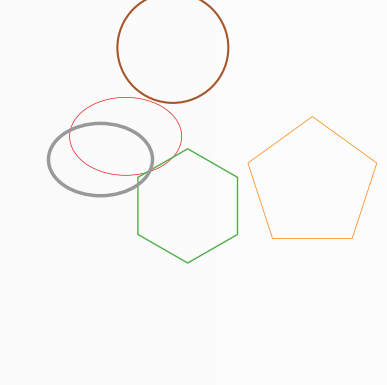[{"shape": "oval", "thickness": 0.5, "radius": 0.72, "center": [0.324, 0.646]}, {"shape": "hexagon", "thickness": 1, "radius": 0.74, "center": [0.484, 0.465]}, {"shape": "pentagon", "thickness": 0.5, "radius": 0.87, "center": [0.806, 0.522]}, {"shape": "circle", "thickness": 1.5, "radius": 0.72, "center": [0.446, 0.876]}, {"shape": "oval", "thickness": 2.5, "radius": 0.67, "center": [0.259, 0.586]}]